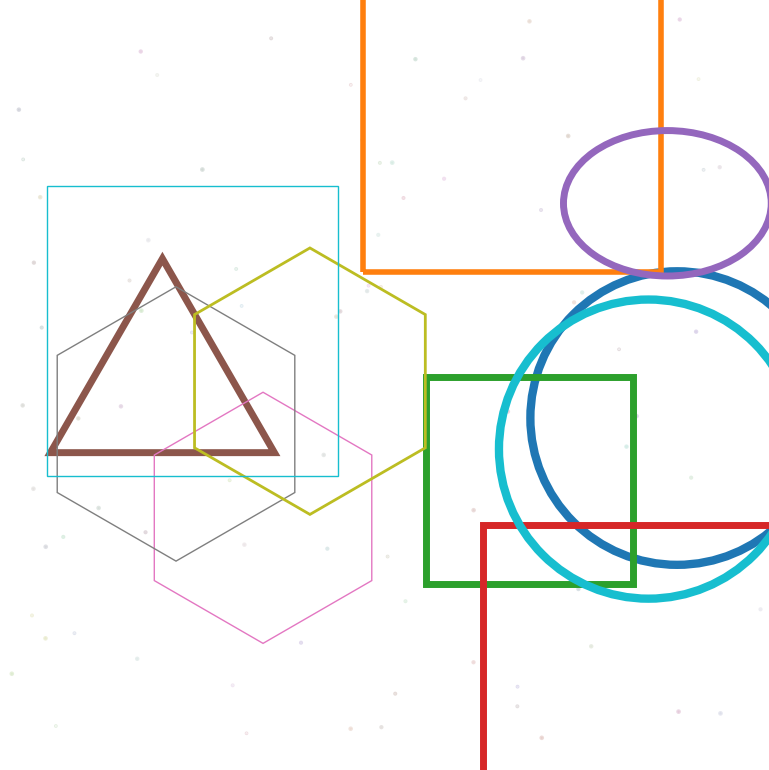[{"shape": "circle", "thickness": 3, "radius": 0.95, "center": [0.879, 0.457]}, {"shape": "square", "thickness": 2, "radius": 0.97, "center": [0.665, 0.841]}, {"shape": "square", "thickness": 2.5, "radius": 0.67, "center": [0.688, 0.376]}, {"shape": "square", "thickness": 2.5, "radius": 0.95, "center": [0.817, 0.129]}, {"shape": "oval", "thickness": 2.5, "radius": 0.67, "center": [0.867, 0.736]}, {"shape": "triangle", "thickness": 2.5, "radius": 0.84, "center": [0.211, 0.496]}, {"shape": "hexagon", "thickness": 0.5, "radius": 0.82, "center": [0.342, 0.328]}, {"shape": "hexagon", "thickness": 0.5, "radius": 0.89, "center": [0.229, 0.449]}, {"shape": "hexagon", "thickness": 1, "radius": 0.87, "center": [0.403, 0.505]}, {"shape": "square", "thickness": 0.5, "radius": 0.94, "center": [0.25, 0.57]}, {"shape": "circle", "thickness": 3, "radius": 0.97, "center": [0.842, 0.417]}]